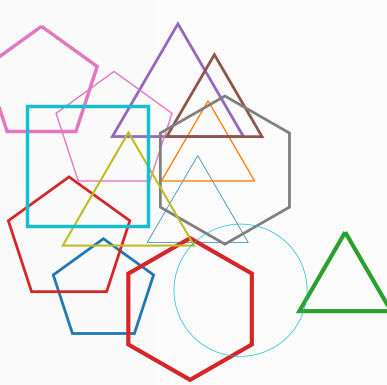[{"shape": "triangle", "thickness": 0.5, "radius": 0.75, "center": [0.51, 0.445]}, {"shape": "pentagon", "thickness": 2, "radius": 0.68, "center": [0.267, 0.244]}, {"shape": "triangle", "thickness": 1, "radius": 0.69, "center": [0.537, 0.599]}, {"shape": "triangle", "thickness": 3, "radius": 0.68, "center": [0.891, 0.26]}, {"shape": "pentagon", "thickness": 2, "radius": 0.82, "center": [0.178, 0.376]}, {"shape": "hexagon", "thickness": 3, "radius": 0.92, "center": [0.491, 0.197]}, {"shape": "triangle", "thickness": 2, "radius": 0.98, "center": [0.459, 0.743]}, {"shape": "triangle", "thickness": 2, "radius": 0.71, "center": [0.553, 0.716]}, {"shape": "pentagon", "thickness": 2.5, "radius": 0.75, "center": [0.107, 0.781]}, {"shape": "pentagon", "thickness": 1, "radius": 0.79, "center": [0.294, 0.657]}, {"shape": "hexagon", "thickness": 2, "radius": 0.96, "center": [0.58, 0.558]}, {"shape": "triangle", "thickness": 1.5, "radius": 0.98, "center": [0.331, 0.46]}, {"shape": "square", "thickness": 2.5, "radius": 0.78, "center": [0.226, 0.569]}, {"shape": "circle", "thickness": 0.5, "radius": 0.86, "center": [0.621, 0.246]}]